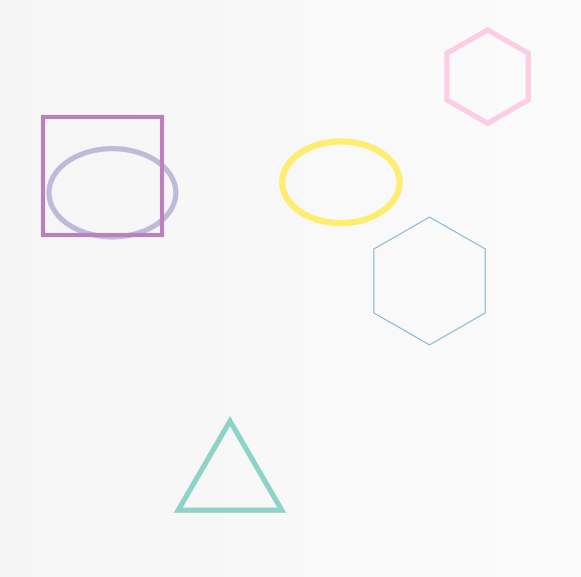[{"shape": "triangle", "thickness": 2.5, "radius": 0.51, "center": [0.396, 0.167]}, {"shape": "oval", "thickness": 2.5, "radius": 0.55, "center": [0.193, 0.665]}, {"shape": "hexagon", "thickness": 0.5, "radius": 0.55, "center": [0.739, 0.513]}, {"shape": "hexagon", "thickness": 2.5, "radius": 0.4, "center": [0.839, 0.867]}, {"shape": "square", "thickness": 2, "radius": 0.51, "center": [0.177, 0.695]}, {"shape": "oval", "thickness": 3, "radius": 0.5, "center": [0.586, 0.684]}]